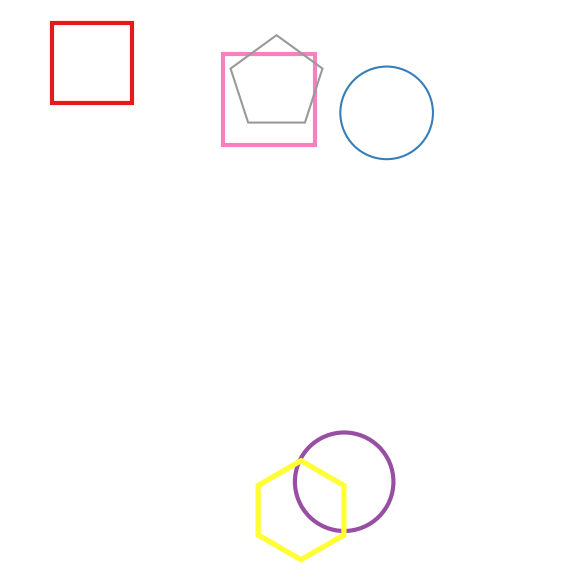[{"shape": "square", "thickness": 2, "radius": 0.35, "center": [0.159, 0.89]}, {"shape": "circle", "thickness": 1, "radius": 0.4, "center": [0.67, 0.804]}, {"shape": "circle", "thickness": 2, "radius": 0.43, "center": [0.596, 0.165]}, {"shape": "hexagon", "thickness": 2.5, "radius": 0.43, "center": [0.521, 0.116]}, {"shape": "square", "thickness": 2, "radius": 0.4, "center": [0.466, 0.827]}, {"shape": "pentagon", "thickness": 1, "radius": 0.42, "center": [0.479, 0.855]}]